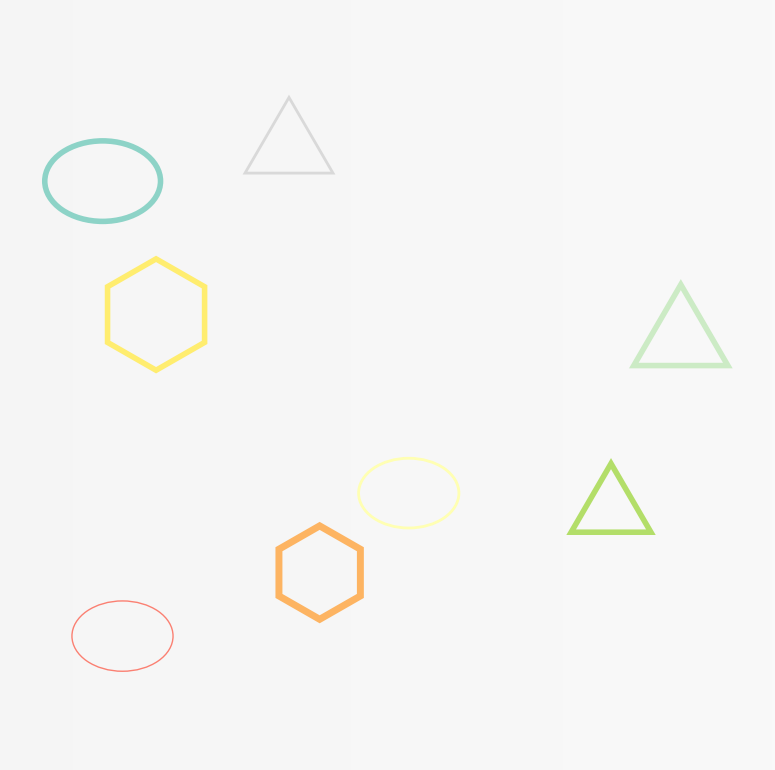[{"shape": "oval", "thickness": 2, "radius": 0.37, "center": [0.132, 0.765]}, {"shape": "oval", "thickness": 1, "radius": 0.32, "center": [0.527, 0.36]}, {"shape": "oval", "thickness": 0.5, "radius": 0.33, "center": [0.158, 0.174]}, {"shape": "hexagon", "thickness": 2.5, "radius": 0.3, "center": [0.412, 0.256]}, {"shape": "triangle", "thickness": 2, "radius": 0.3, "center": [0.788, 0.339]}, {"shape": "triangle", "thickness": 1, "radius": 0.33, "center": [0.373, 0.808]}, {"shape": "triangle", "thickness": 2, "radius": 0.35, "center": [0.878, 0.56]}, {"shape": "hexagon", "thickness": 2, "radius": 0.36, "center": [0.201, 0.591]}]